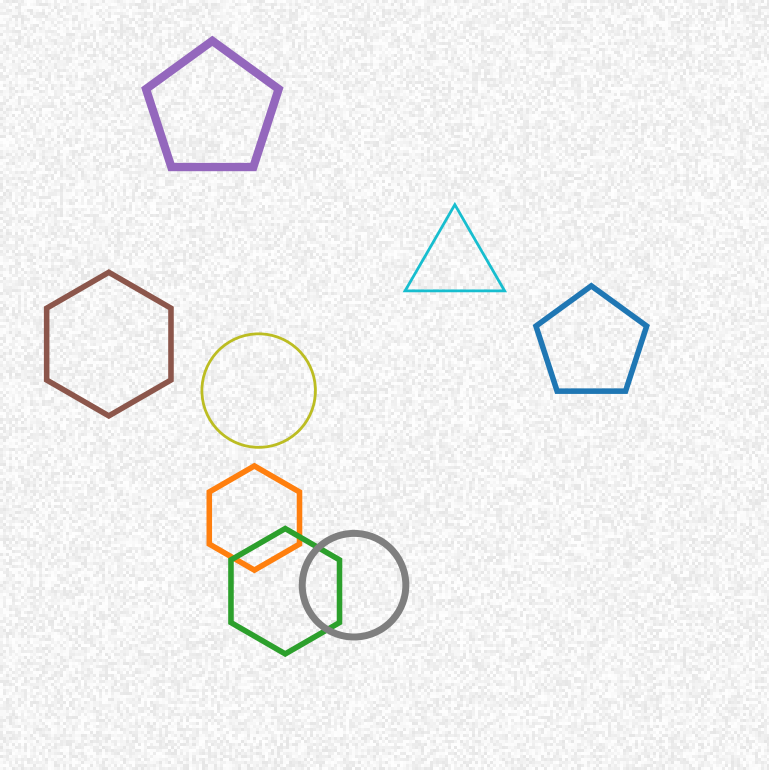[{"shape": "pentagon", "thickness": 2, "radius": 0.38, "center": [0.768, 0.553]}, {"shape": "hexagon", "thickness": 2, "radius": 0.34, "center": [0.33, 0.327]}, {"shape": "hexagon", "thickness": 2, "radius": 0.41, "center": [0.37, 0.232]}, {"shape": "pentagon", "thickness": 3, "radius": 0.45, "center": [0.276, 0.856]}, {"shape": "hexagon", "thickness": 2, "radius": 0.47, "center": [0.141, 0.553]}, {"shape": "circle", "thickness": 2.5, "radius": 0.34, "center": [0.46, 0.24]}, {"shape": "circle", "thickness": 1, "radius": 0.37, "center": [0.336, 0.493]}, {"shape": "triangle", "thickness": 1, "radius": 0.37, "center": [0.591, 0.66]}]